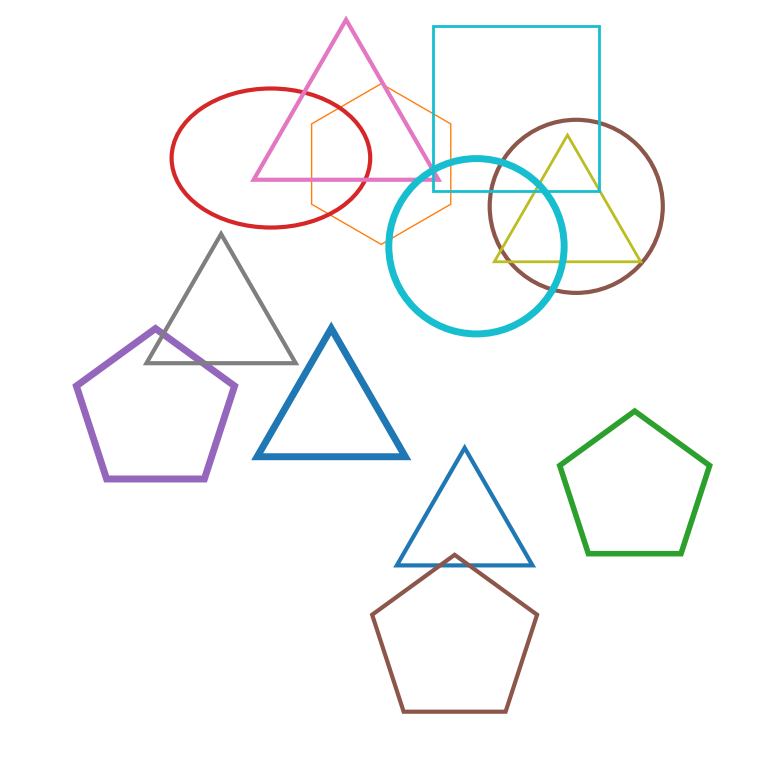[{"shape": "triangle", "thickness": 2.5, "radius": 0.56, "center": [0.43, 0.462]}, {"shape": "triangle", "thickness": 1.5, "radius": 0.51, "center": [0.603, 0.317]}, {"shape": "hexagon", "thickness": 0.5, "radius": 0.52, "center": [0.495, 0.787]}, {"shape": "pentagon", "thickness": 2, "radius": 0.51, "center": [0.824, 0.364]}, {"shape": "oval", "thickness": 1.5, "radius": 0.64, "center": [0.352, 0.795]}, {"shape": "pentagon", "thickness": 2.5, "radius": 0.54, "center": [0.202, 0.465]}, {"shape": "circle", "thickness": 1.5, "radius": 0.56, "center": [0.748, 0.732]}, {"shape": "pentagon", "thickness": 1.5, "radius": 0.56, "center": [0.59, 0.167]}, {"shape": "triangle", "thickness": 1.5, "radius": 0.69, "center": [0.449, 0.836]}, {"shape": "triangle", "thickness": 1.5, "radius": 0.56, "center": [0.287, 0.584]}, {"shape": "triangle", "thickness": 1, "radius": 0.55, "center": [0.737, 0.715]}, {"shape": "circle", "thickness": 2.5, "radius": 0.57, "center": [0.619, 0.68]}, {"shape": "square", "thickness": 1, "radius": 0.54, "center": [0.671, 0.859]}]